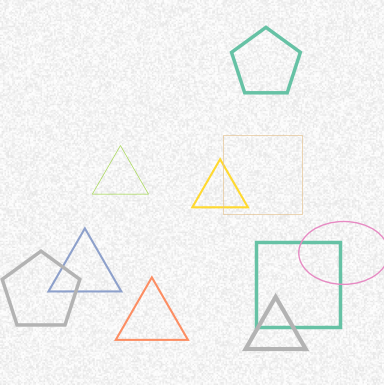[{"shape": "square", "thickness": 2.5, "radius": 0.55, "center": [0.774, 0.262]}, {"shape": "pentagon", "thickness": 2.5, "radius": 0.47, "center": [0.691, 0.835]}, {"shape": "triangle", "thickness": 1.5, "radius": 0.54, "center": [0.394, 0.171]}, {"shape": "triangle", "thickness": 1.5, "radius": 0.55, "center": [0.22, 0.298]}, {"shape": "oval", "thickness": 1, "radius": 0.58, "center": [0.893, 0.343]}, {"shape": "triangle", "thickness": 0.5, "radius": 0.42, "center": [0.313, 0.538]}, {"shape": "triangle", "thickness": 1.5, "radius": 0.42, "center": [0.572, 0.503]}, {"shape": "square", "thickness": 0.5, "radius": 0.51, "center": [0.683, 0.548]}, {"shape": "pentagon", "thickness": 2.5, "radius": 0.53, "center": [0.107, 0.242]}, {"shape": "triangle", "thickness": 3, "radius": 0.45, "center": [0.716, 0.139]}]